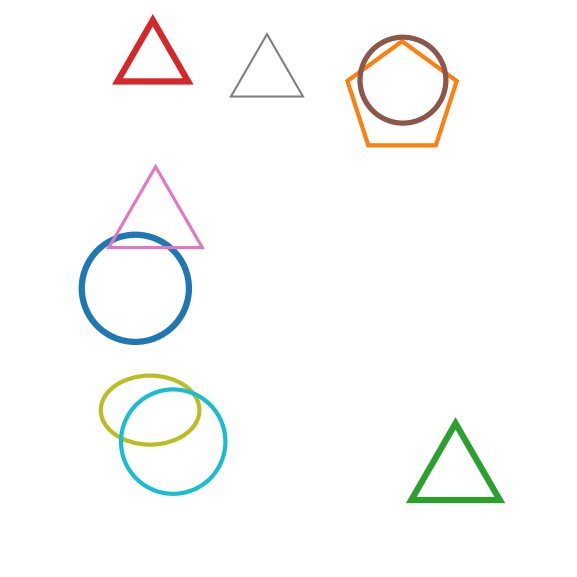[{"shape": "circle", "thickness": 3, "radius": 0.46, "center": [0.234, 0.5]}, {"shape": "pentagon", "thickness": 2, "radius": 0.5, "center": [0.696, 0.828]}, {"shape": "triangle", "thickness": 3, "radius": 0.44, "center": [0.789, 0.177]}, {"shape": "triangle", "thickness": 3, "radius": 0.35, "center": [0.265, 0.893]}, {"shape": "circle", "thickness": 2.5, "radius": 0.37, "center": [0.698, 0.86]}, {"shape": "triangle", "thickness": 1.5, "radius": 0.47, "center": [0.269, 0.617]}, {"shape": "triangle", "thickness": 1, "radius": 0.36, "center": [0.462, 0.868]}, {"shape": "oval", "thickness": 2, "radius": 0.43, "center": [0.26, 0.289]}, {"shape": "circle", "thickness": 2, "radius": 0.45, "center": [0.3, 0.234]}]